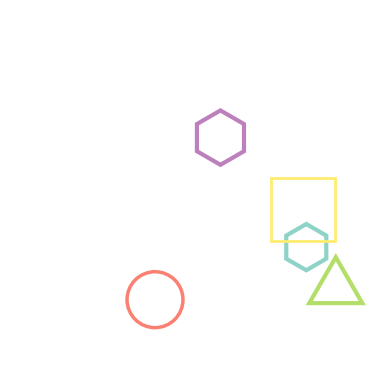[{"shape": "hexagon", "thickness": 3, "radius": 0.3, "center": [0.796, 0.358]}, {"shape": "circle", "thickness": 2.5, "radius": 0.36, "center": [0.403, 0.222]}, {"shape": "triangle", "thickness": 3, "radius": 0.4, "center": [0.872, 0.252]}, {"shape": "hexagon", "thickness": 3, "radius": 0.35, "center": [0.573, 0.643]}, {"shape": "square", "thickness": 2, "radius": 0.41, "center": [0.787, 0.457]}]